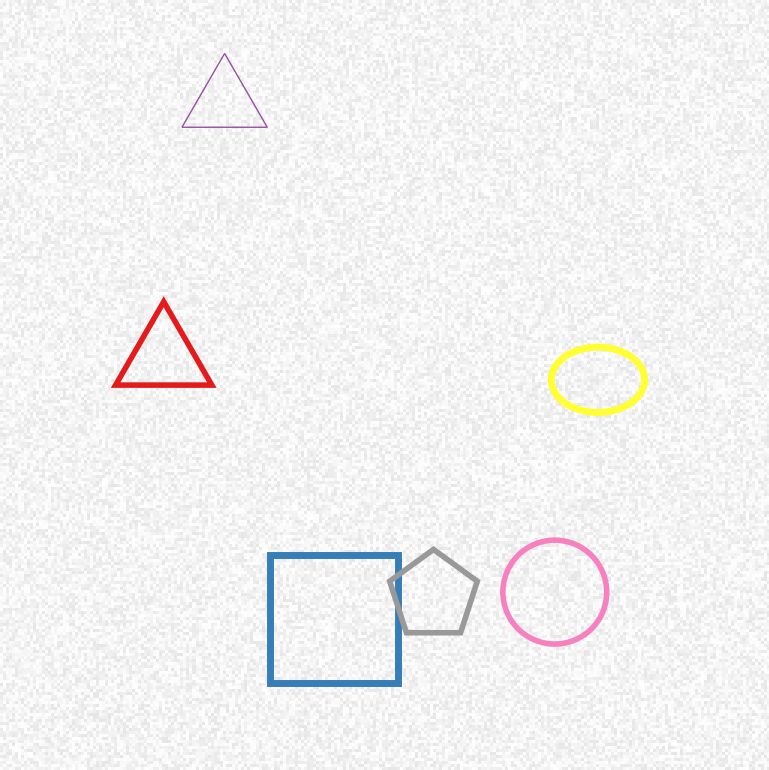[{"shape": "triangle", "thickness": 2, "radius": 0.36, "center": [0.213, 0.536]}, {"shape": "square", "thickness": 2.5, "radius": 0.42, "center": [0.434, 0.196]}, {"shape": "triangle", "thickness": 0.5, "radius": 0.32, "center": [0.292, 0.867]}, {"shape": "oval", "thickness": 2.5, "radius": 0.3, "center": [0.776, 0.507]}, {"shape": "circle", "thickness": 2, "radius": 0.34, "center": [0.72, 0.231]}, {"shape": "pentagon", "thickness": 2, "radius": 0.3, "center": [0.563, 0.227]}]